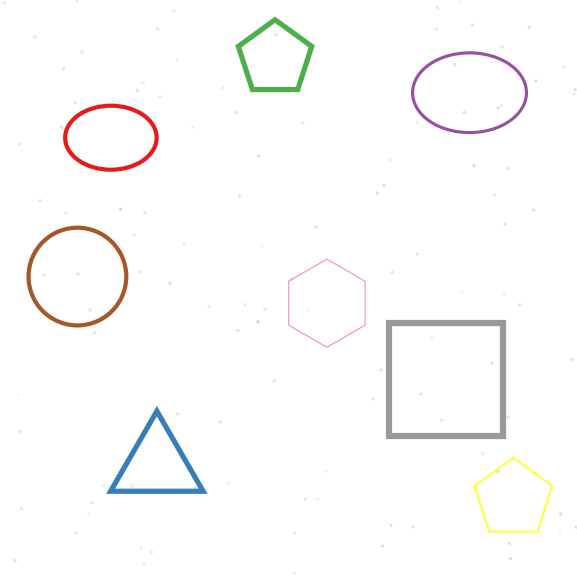[{"shape": "oval", "thickness": 2, "radius": 0.4, "center": [0.192, 0.761]}, {"shape": "triangle", "thickness": 2.5, "radius": 0.46, "center": [0.272, 0.195]}, {"shape": "pentagon", "thickness": 2.5, "radius": 0.33, "center": [0.476, 0.898]}, {"shape": "oval", "thickness": 1.5, "radius": 0.49, "center": [0.813, 0.839]}, {"shape": "pentagon", "thickness": 1, "radius": 0.35, "center": [0.889, 0.136]}, {"shape": "circle", "thickness": 2, "radius": 0.42, "center": [0.134, 0.52]}, {"shape": "hexagon", "thickness": 0.5, "radius": 0.38, "center": [0.566, 0.474]}, {"shape": "square", "thickness": 3, "radius": 0.49, "center": [0.772, 0.342]}]